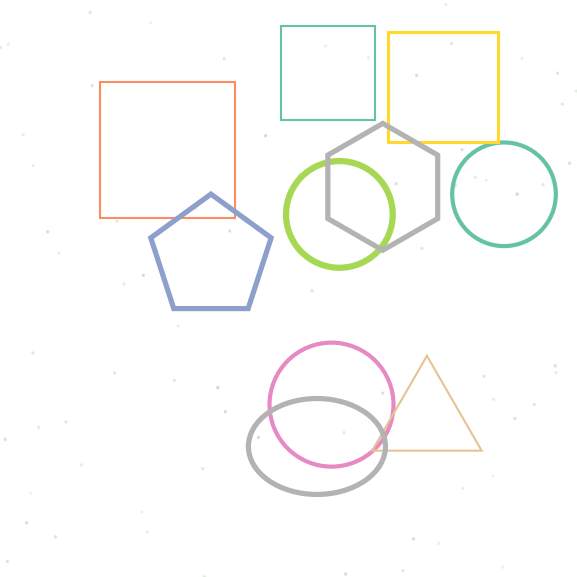[{"shape": "circle", "thickness": 2, "radius": 0.45, "center": [0.873, 0.663]}, {"shape": "square", "thickness": 1, "radius": 0.41, "center": [0.568, 0.873]}, {"shape": "square", "thickness": 1, "radius": 0.59, "center": [0.29, 0.739]}, {"shape": "pentagon", "thickness": 2.5, "radius": 0.55, "center": [0.365, 0.553]}, {"shape": "circle", "thickness": 2, "radius": 0.54, "center": [0.574, 0.298]}, {"shape": "circle", "thickness": 3, "radius": 0.46, "center": [0.588, 0.628]}, {"shape": "square", "thickness": 1.5, "radius": 0.48, "center": [0.768, 0.848]}, {"shape": "triangle", "thickness": 1, "radius": 0.55, "center": [0.739, 0.273]}, {"shape": "hexagon", "thickness": 2.5, "radius": 0.55, "center": [0.663, 0.676]}, {"shape": "oval", "thickness": 2.5, "radius": 0.59, "center": [0.549, 0.226]}]